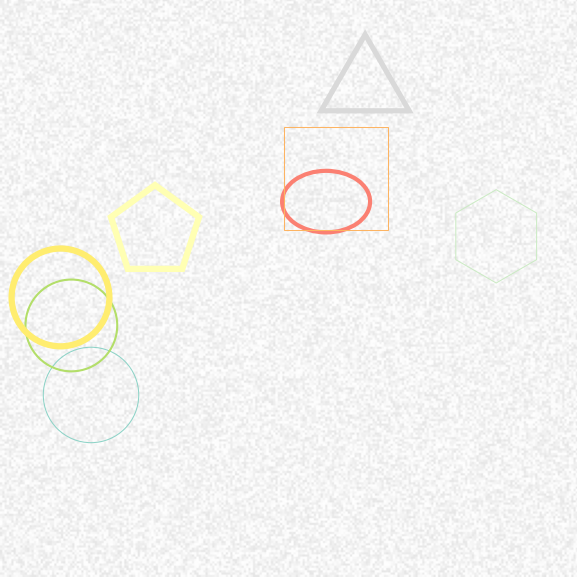[{"shape": "circle", "thickness": 0.5, "radius": 0.41, "center": [0.158, 0.315]}, {"shape": "pentagon", "thickness": 3, "radius": 0.4, "center": [0.268, 0.598]}, {"shape": "oval", "thickness": 2, "radius": 0.38, "center": [0.565, 0.65]}, {"shape": "square", "thickness": 0.5, "radius": 0.45, "center": [0.582, 0.69]}, {"shape": "circle", "thickness": 1, "radius": 0.4, "center": [0.124, 0.436]}, {"shape": "triangle", "thickness": 2.5, "radius": 0.44, "center": [0.632, 0.851]}, {"shape": "hexagon", "thickness": 0.5, "radius": 0.4, "center": [0.859, 0.59]}, {"shape": "circle", "thickness": 3, "radius": 0.42, "center": [0.105, 0.484]}]